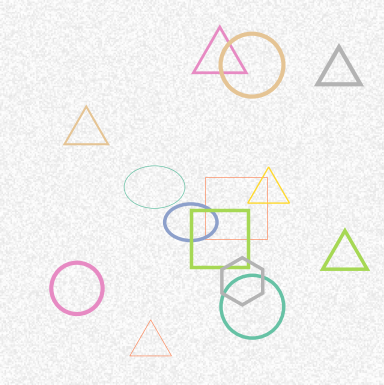[{"shape": "oval", "thickness": 0.5, "radius": 0.39, "center": [0.401, 0.514]}, {"shape": "circle", "thickness": 2.5, "radius": 0.41, "center": [0.655, 0.203]}, {"shape": "square", "thickness": 0.5, "radius": 0.41, "center": [0.613, 0.459]}, {"shape": "triangle", "thickness": 0.5, "radius": 0.31, "center": [0.391, 0.107]}, {"shape": "oval", "thickness": 2.5, "radius": 0.34, "center": [0.496, 0.423]}, {"shape": "circle", "thickness": 3, "radius": 0.33, "center": [0.2, 0.251]}, {"shape": "triangle", "thickness": 2, "radius": 0.4, "center": [0.571, 0.851]}, {"shape": "triangle", "thickness": 2.5, "radius": 0.33, "center": [0.896, 0.334]}, {"shape": "square", "thickness": 2.5, "radius": 0.37, "center": [0.57, 0.38]}, {"shape": "triangle", "thickness": 1, "radius": 0.31, "center": [0.698, 0.504]}, {"shape": "circle", "thickness": 3, "radius": 0.41, "center": [0.655, 0.831]}, {"shape": "triangle", "thickness": 1.5, "radius": 0.33, "center": [0.224, 0.658]}, {"shape": "triangle", "thickness": 3, "radius": 0.32, "center": [0.88, 0.813]}, {"shape": "hexagon", "thickness": 2.5, "radius": 0.31, "center": [0.629, 0.269]}]